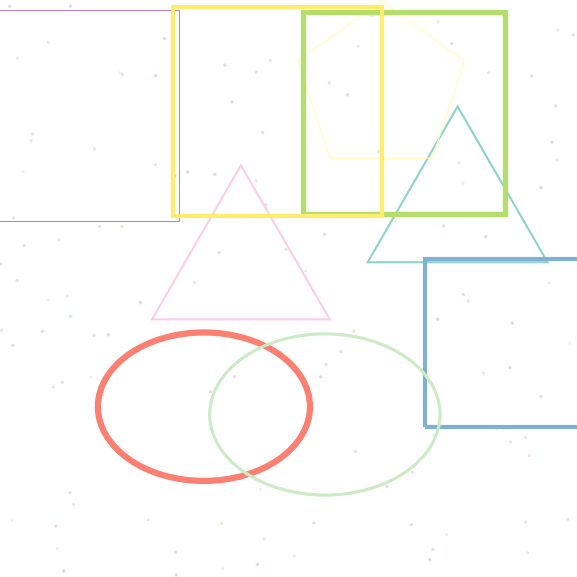[{"shape": "triangle", "thickness": 1, "radius": 0.9, "center": [0.792, 0.635]}, {"shape": "pentagon", "thickness": 0.5, "radius": 0.76, "center": [0.66, 0.847]}, {"shape": "oval", "thickness": 3, "radius": 0.92, "center": [0.353, 0.295]}, {"shape": "square", "thickness": 2, "radius": 0.73, "center": [0.881, 0.406]}, {"shape": "square", "thickness": 2.5, "radius": 0.87, "center": [0.7, 0.803]}, {"shape": "triangle", "thickness": 1, "radius": 0.89, "center": [0.417, 0.535]}, {"shape": "square", "thickness": 0.5, "radius": 0.91, "center": [0.127, 0.8]}, {"shape": "oval", "thickness": 1.5, "radius": 1.0, "center": [0.563, 0.281]}, {"shape": "square", "thickness": 2, "radius": 0.91, "center": [0.481, 0.806]}]